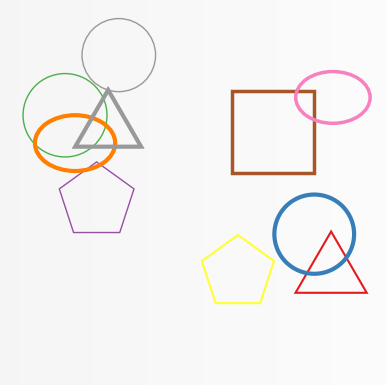[{"shape": "triangle", "thickness": 1.5, "radius": 0.53, "center": [0.855, 0.293]}, {"shape": "circle", "thickness": 3, "radius": 0.51, "center": [0.811, 0.392]}, {"shape": "circle", "thickness": 1, "radius": 0.54, "center": [0.168, 0.701]}, {"shape": "pentagon", "thickness": 1, "radius": 0.51, "center": [0.249, 0.478]}, {"shape": "oval", "thickness": 3, "radius": 0.52, "center": [0.194, 0.628]}, {"shape": "pentagon", "thickness": 1.5, "radius": 0.49, "center": [0.614, 0.292]}, {"shape": "square", "thickness": 2.5, "radius": 0.53, "center": [0.705, 0.658]}, {"shape": "oval", "thickness": 2.5, "radius": 0.48, "center": [0.859, 0.747]}, {"shape": "circle", "thickness": 1, "radius": 0.47, "center": [0.307, 0.857]}, {"shape": "triangle", "thickness": 3, "radius": 0.49, "center": [0.279, 0.668]}]